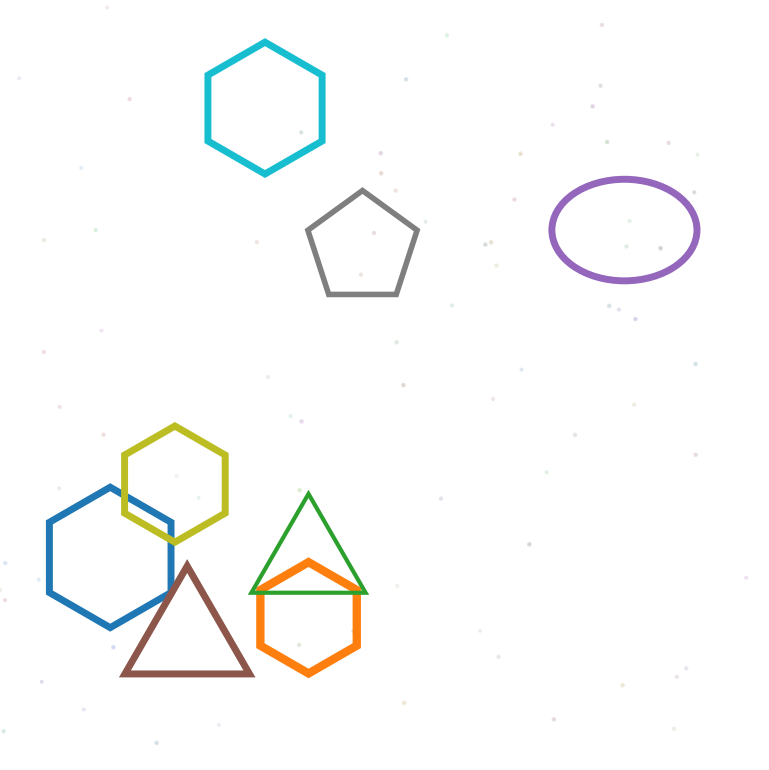[{"shape": "hexagon", "thickness": 2.5, "radius": 0.46, "center": [0.143, 0.276]}, {"shape": "hexagon", "thickness": 3, "radius": 0.36, "center": [0.401, 0.198]}, {"shape": "triangle", "thickness": 1.5, "radius": 0.43, "center": [0.401, 0.273]}, {"shape": "oval", "thickness": 2.5, "radius": 0.47, "center": [0.811, 0.701]}, {"shape": "triangle", "thickness": 2.5, "radius": 0.47, "center": [0.243, 0.171]}, {"shape": "pentagon", "thickness": 2, "radius": 0.37, "center": [0.471, 0.678]}, {"shape": "hexagon", "thickness": 2.5, "radius": 0.38, "center": [0.227, 0.371]}, {"shape": "hexagon", "thickness": 2.5, "radius": 0.43, "center": [0.344, 0.86]}]